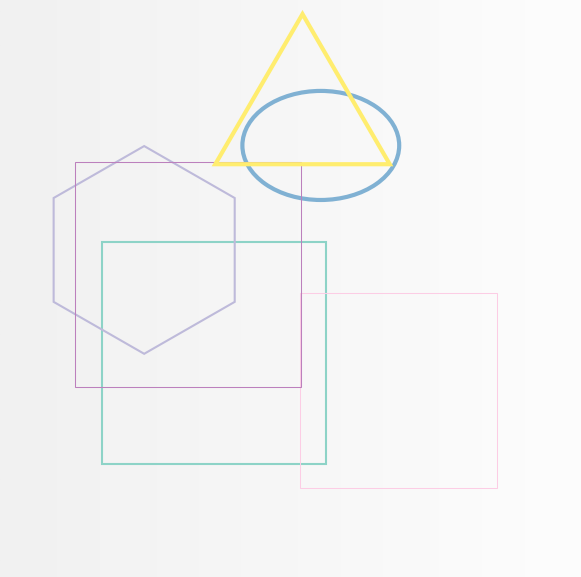[{"shape": "square", "thickness": 1, "radius": 0.96, "center": [0.368, 0.388]}, {"shape": "hexagon", "thickness": 1, "radius": 0.9, "center": [0.248, 0.566]}, {"shape": "oval", "thickness": 2, "radius": 0.67, "center": [0.552, 0.747]}, {"shape": "square", "thickness": 0.5, "radius": 0.85, "center": [0.685, 0.323]}, {"shape": "square", "thickness": 0.5, "radius": 0.97, "center": [0.323, 0.524]}, {"shape": "triangle", "thickness": 2, "radius": 0.87, "center": [0.52, 0.801]}]